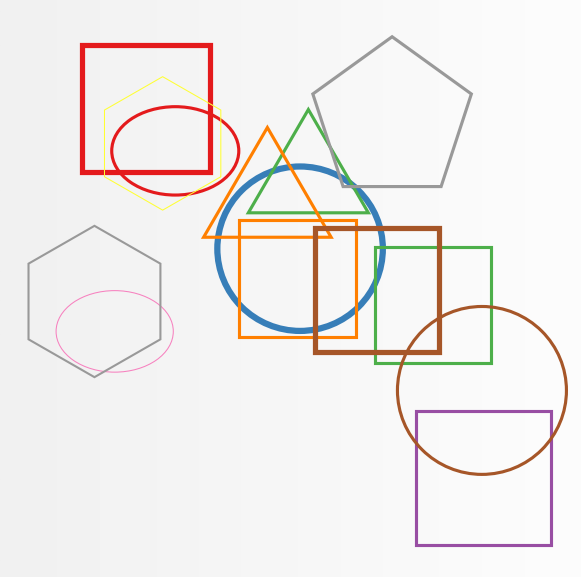[{"shape": "square", "thickness": 2.5, "radius": 0.55, "center": [0.251, 0.811]}, {"shape": "oval", "thickness": 1.5, "radius": 0.55, "center": [0.302, 0.738]}, {"shape": "circle", "thickness": 3, "radius": 0.71, "center": [0.516, 0.568]}, {"shape": "triangle", "thickness": 1.5, "radius": 0.6, "center": [0.53, 0.69]}, {"shape": "square", "thickness": 1.5, "radius": 0.5, "center": [0.745, 0.471]}, {"shape": "square", "thickness": 1.5, "radius": 0.58, "center": [0.832, 0.171]}, {"shape": "triangle", "thickness": 1.5, "radius": 0.63, "center": [0.46, 0.652]}, {"shape": "square", "thickness": 1.5, "radius": 0.51, "center": [0.512, 0.517]}, {"shape": "hexagon", "thickness": 0.5, "radius": 0.58, "center": [0.28, 0.751]}, {"shape": "square", "thickness": 2.5, "radius": 0.54, "center": [0.649, 0.497]}, {"shape": "circle", "thickness": 1.5, "radius": 0.73, "center": [0.829, 0.323]}, {"shape": "oval", "thickness": 0.5, "radius": 0.5, "center": [0.197, 0.425]}, {"shape": "hexagon", "thickness": 1, "radius": 0.66, "center": [0.163, 0.477]}, {"shape": "pentagon", "thickness": 1.5, "radius": 0.72, "center": [0.675, 0.792]}]